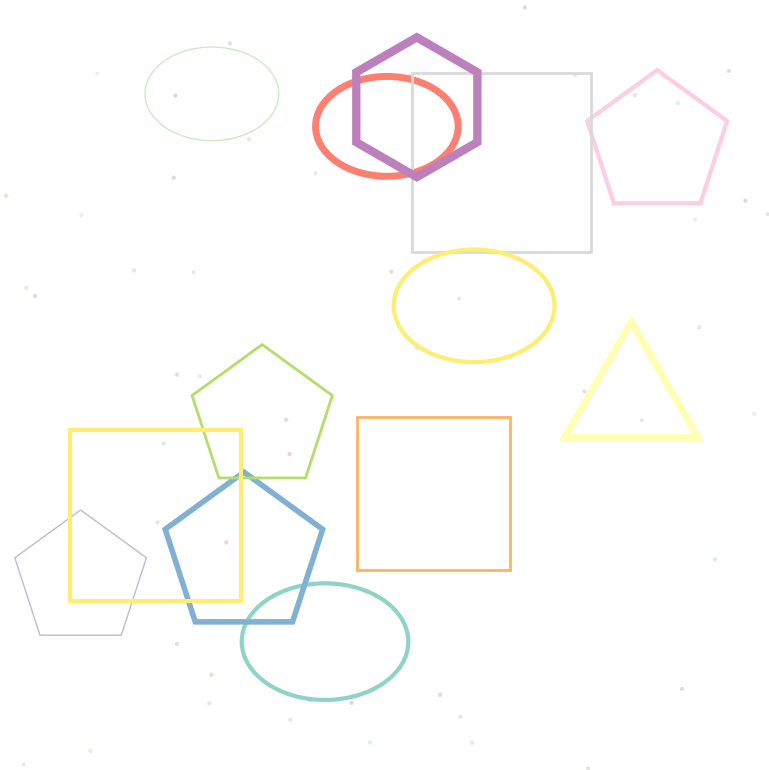[{"shape": "oval", "thickness": 1.5, "radius": 0.54, "center": [0.422, 0.167]}, {"shape": "triangle", "thickness": 2.5, "radius": 0.5, "center": [0.82, 0.482]}, {"shape": "pentagon", "thickness": 0.5, "radius": 0.45, "center": [0.105, 0.248]}, {"shape": "oval", "thickness": 2.5, "radius": 0.46, "center": [0.502, 0.836]}, {"shape": "pentagon", "thickness": 2, "radius": 0.54, "center": [0.317, 0.279]}, {"shape": "square", "thickness": 1, "radius": 0.5, "center": [0.563, 0.359]}, {"shape": "pentagon", "thickness": 1, "radius": 0.48, "center": [0.341, 0.457]}, {"shape": "pentagon", "thickness": 1.5, "radius": 0.48, "center": [0.853, 0.813]}, {"shape": "square", "thickness": 1, "radius": 0.58, "center": [0.651, 0.789]}, {"shape": "hexagon", "thickness": 3, "radius": 0.45, "center": [0.541, 0.861]}, {"shape": "oval", "thickness": 0.5, "radius": 0.43, "center": [0.275, 0.878]}, {"shape": "square", "thickness": 1.5, "radius": 0.55, "center": [0.202, 0.331]}, {"shape": "oval", "thickness": 1.5, "radius": 0.52, "center": [0.616, 0.603]}]